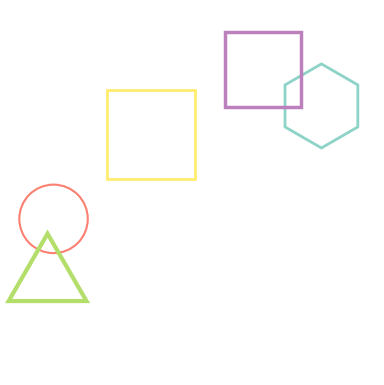[{"shape": "hexagon", "thickness": 2, "radius": 0.55, "center": [0.835, 0.725]}, {"shape": "circle", "thickness": 1.5, "radius": 0.44, "center": [0.139, 0.432]}, {"shape": "triangle", "thickness": 3, "radius": 0.58, "center": [0.124, 0.276]}, {"shape": "square", "thickness": 2.5, "radius": 0.49, "center": [0.683, 0.819]}, {"shape": "square", "thickness": 2, "radius": 0.57, "center": [0.393, 0.65]}]